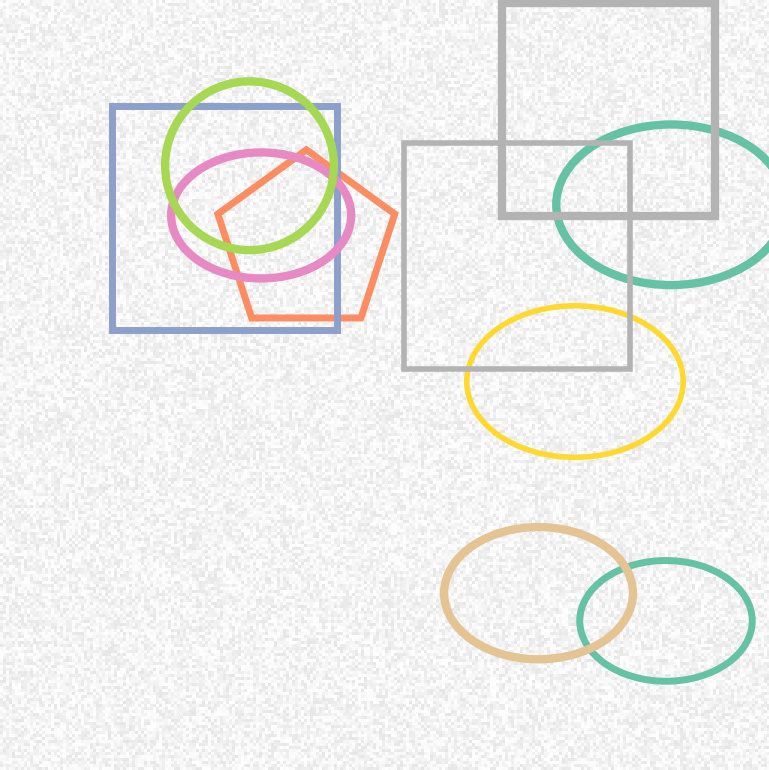[{"shape": "oval", "thickness": 3, "radius": 0.74, "center": [0.871, 0.734]}, {"shape": "oval", "thickness": 2.5, "radius": 0.56, "center": [0.865, 0.194]}, {"shape": "pentagon", "thickness": 2.5, "radius": 0.6, "center": [0.398, 0.685]}, {"shape": "square", "thickness": 2.5, "radius": 0.73, "center": [0.291, 0.717]}, {"shape": "oval", "thickness": 3, "radius": 0.58, "center": [0.339, 0.72]}, {"shape": "circle", "thickness": 3, "radius": 0.55, "center": [0.324, 0.785]}, {"shape": "oval", "thickness": 2, "radius": 0.7, "center": [0.747, 0.504]}, {"shape": "oval", "thickness": 3, "radius": 0.61, "center": [0.699, 0.23]}, {"shape": "square", "thickness": 2, "radius": 0.73, "center": [0.672, 0.668]}, {"shape": "square", "thickness": 3, "radius": 0.69, "center": [0.79, 0.858]}]